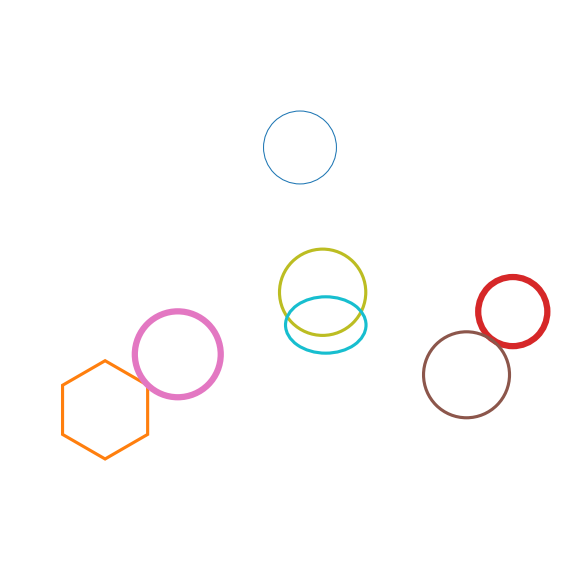[{"shape": "circle", "thickness": 0.5, "radius": 0.32, "center": [0.519, 0.744]}, {"shape": "hexagon", "thickness": 1.5, "radius": 0.43, "center": [0.182, 0.289]}, {"shape": "circle", "thickness": 3, "radius": 0.3, "center": [0.888, 0.46]}, {"shape": "circle", "thickness": 1.5, "radius": 0.37, "center": [0.808, 0.35]}, {"shape": "circle", "thickness": 3, "radius": 0.37, "center": [0.308, 0.386]}, {"shape": "circle", "thickness": 1.5, "radius": 0.37, "center": [0.559, 0.493]}, {"shape": "oval", "thickness": 1.5, "radius": 0.35, "center": [0.564, 0.436]}]